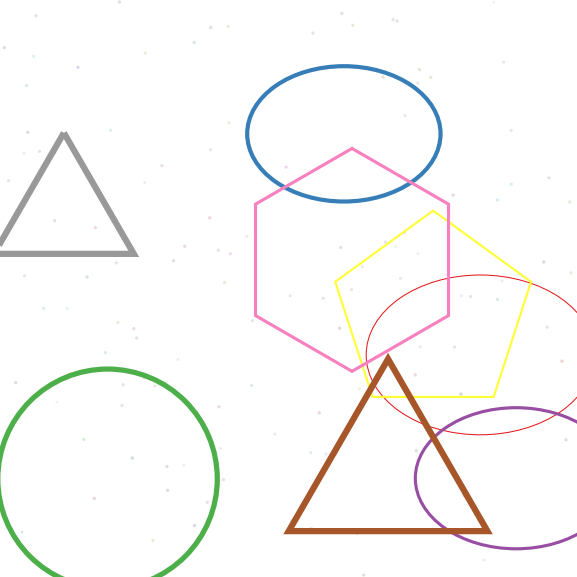[{"shape": "oval", "thickness": 0.5, "radius": 0.99, "center": [0.832, 0.385]}, {"shape": "oval", "thickness": 2, "radius": 0.84, "center": [0.595, 0.767]}, {"shape": "circle", "thickness": 2.5, "radius": 0.95, "center": [0.186, 0.17]}, {"shape": "oval", "thickness": 1.5, "radius": 0.87, "center": [0.894, 0.171]}, {"shape": "pentagon", "thickness": 1, "radius": 0.89, "center": [0.75, 0.456]}, {"shape": "triangle", "thickness": 3, "radius": 0.99, "center": [0.672, 0.179]}, {"shape": "hexagon", "thickness": 1.5, "radius": 0.96, "center": [0.61, 0.549]}, {"shape": "triangle", "thickness": 3, "radius": 0.7, "center": [0.111, 0.629]}]